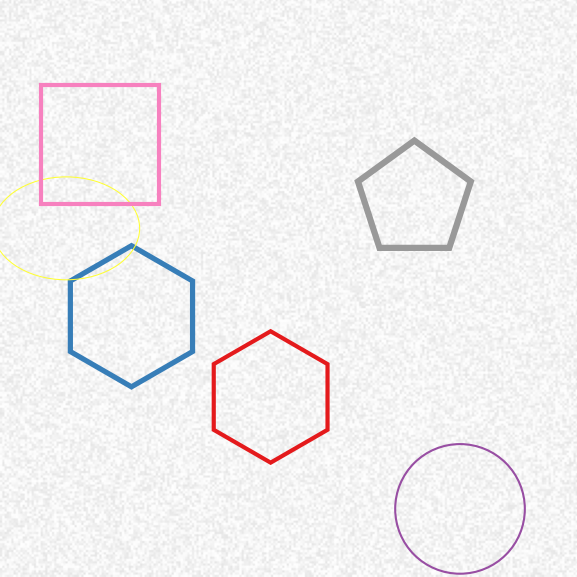[{"shape": "hexagon", "thickness": 2, "radius": 0.57, "center": [0.469, 0.312]}, {"shape": "hexagon", "thickness": 2.5, "radius": 0.61, "center": [0.228, 0.452]}, {"shape": "circle", "thickness": 1, "radius": 0.56, "center": [0.797, 0.118]}, {"shape": "oval", "thickness": 0.5, "radius": 0.64, "center": [0.115, 0.604]}, {"shape": "square", "thickness": 2, "radius": 0.51, "center": [0.173, 0.749]}, {"shape": "pentagon", "thickness": 3, "radius": 0.51, "center": [0.718, 0.653]}]